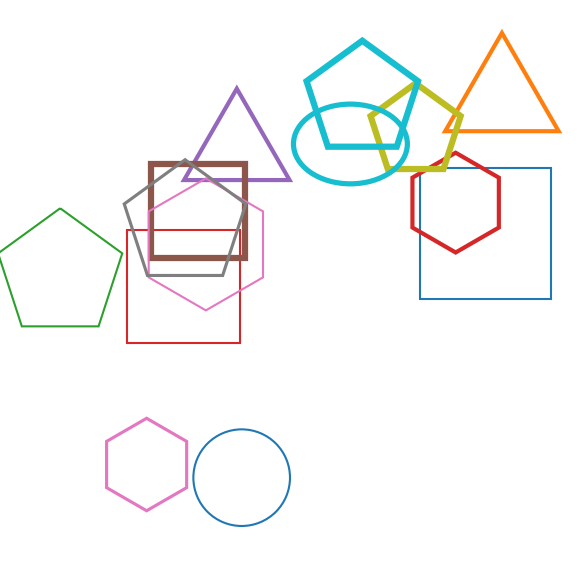[{"shape": "square", "thickness": 1, "radius": 0.57, "center": [0.84, 0.595]}, {"shape": "circle", "thickness": 1, "radius": 0.42, "center": [0.418, 0.172]}, {"shape": "triangle", "thickness": 2, "radius": 0.57, "center": [0.869, 0.829]}, {"shape": "pentagon", "thickness": 1, "radius": 0.57, "center": [0.104, 0.525]}, {"shape": "square", "thickness": 1, "radius": 0.49, "center": [0.318, 0.503]}, {"shape": "hexagon", "thickness": 2, "radius": 0.43, "center": [0.789, 0.648]}, {"shape": "triangle", "thickness": 2, "radius": 0.53, "center": [0.41, 0.74]}, {"shape": "square", "thickness": 3, "radius": 0.41, "center": [0.343, 0.634]}, {"shape": "hexagon", "thickness": 1, "radius": 0.57, "center": [0.356, 0.576]}, {"shape": "hexagon", "thickness": 1.5, "radius": 0.4, "center": [0.254, 0.195]}, {"shape": "pentagon", "thickness": 1.5, "radius": 0.55, "center": [0.32, 0.612]}, {"shape": "pentagon", "thickness": 3, "radius": 0.41, "center": [0.72, 0.773]}, {"shape": "pentagon", "thickness": 3, "radius": 0.51, "center": [0.627, 0.827]}, {"shape": "oval", "thickness": 2.5, "radius": 0.49, "center": [0.607, 0.75]}]